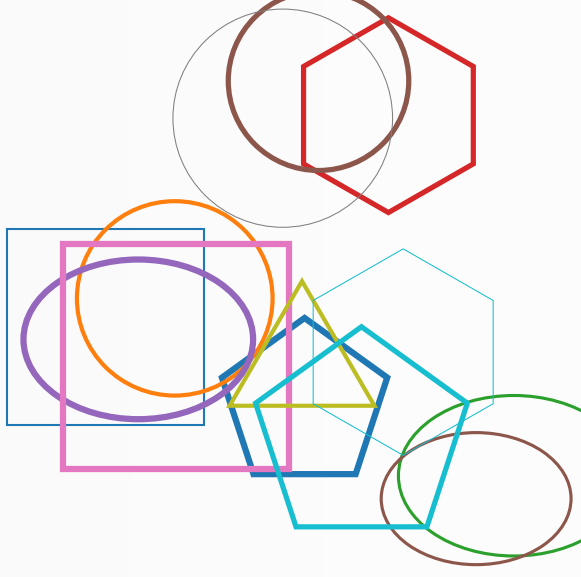[{"shape": "square", "thickness": 1, "radius": 0.85, "center": [0.181, 0.433]}, {"shape": "pentagon", "thickness": 3, "radius": 0.75, "center": [0.524, 0.299]}, {"shape": "circle", "thickness": 2, "radius": 0.84, "center": [0.301, 0.482]}, {"shape": "oval", "thickness": 1.5, "radius": 0.99, "center": [0.884, 0.175]}, {"shape": "hexagon", "thickness": 2.5, "radius": 0.84, "center": [0.668, 0.8]}, {"shape": "oval", "thickness": 3, "radius": 0.99, "center": [0.238, 0.412]}, {"shape": "circle", "thickness": 2.5, "radius": 0.78, "center": [0.548, 0.859]}, {"shape": "oval", "thickness": 1.5, "radius": 0.82, "center": [0.819, 0.136]}, {"shape": "square", "thickness": 3, "radius": 0.97, "center": [0.303, 0.382]}, {"shape": "circle", "thickness": 0.5, "radius": 0.94, "center": [0.486, 0.794]}, {"shape": "triangle", "thickness": 2, "radius": 0.72, "center": [0.52, 0.368]}, {"shape": "pentagon", "thickness": 2.5, "radius": 0.96, "center": [0.622, 0.242]}, {"shape": "hexagon", "thickness": 0.5, "radius": 0.89, "center": [0.694, 0.389]}]